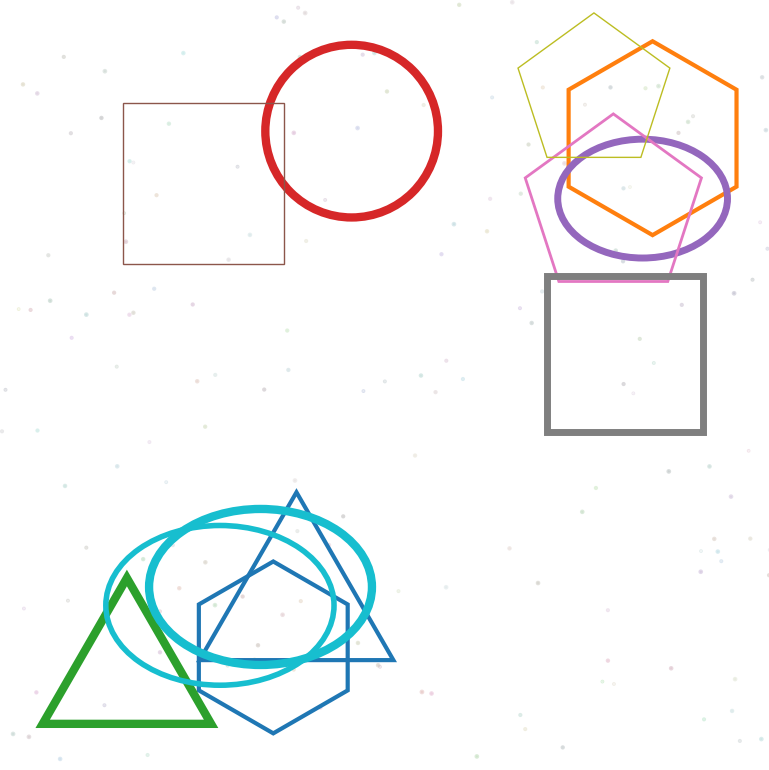[{"shape": "triangle", "thickness": 1.5, "radius": 0.73, "center": [0.385, 0.215]}, {"shape": "hexagon", "thickness": 1.5, "radius": 0.56, "center": [0.355, 0.159]}, {"shape": "hexagon", "thickness": 1.5, "radius": 0.63, "center": [0.847, 0.821]}, {"shape": "triangle", "thickness": 3, "radius": 0.63, "center": [0.165, 0.123]}, {"shape": "circle", "thickness": 3, "radius": 0.56, "center": [0.457, 0.83]}, {"shape": "oval", "thickness": 2.5, "radius": 0.55, "center": [0.835, 0.742]}, {"shape": "square", "thickness": 0.5, "radius": 0.52, "center": [0.264, 0.762]}, {"shape": "pentagon", "thickness": 1, "radius": 0.6, "center": [0.797, 0.732]}, {"shape": "square", "thickness": 2.5, "radius": 0.51, "center": [0.812, 0.54]}, {"shape": "pentagon", "thickness": 0.5, "radius": 0.52, "center": [0.771, 0.88]}, {"shape": "oval", "thickness": 2, "radius": 0.74, "center": [0.286, 0.214]}, {"shape": "oval", "thickness": 3, "radius": 0.72, "center": [0.338, 0.238]}]